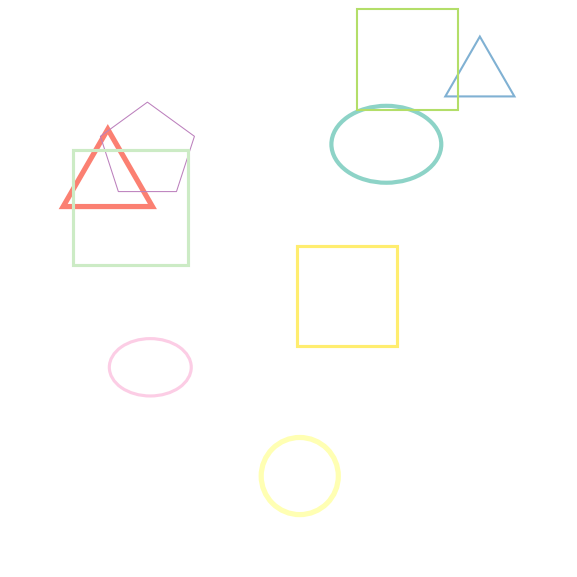[{"shape": "oval", "thickness": 2, "radius": 0.48, "center": [0.669, 0.749]}, {"shape": "circle", "thickness": 2.5, "radius": 0.33, "center": [0.519, 0.175]}, {"shape": "triangle", "thickness": 2.5, "radius": 0.45, "center": [0.187, 0.686]}, {"shape": "triangle", "thickness": 1, "radius": 0.35, "center": [0.831, 0.867]}, {"shape": "square", "thickness": 1, "radius": 0.44, "center": [0.706, 0.896]}, {"shape": "oval", "thickness": 1.5, "radius": 0.35, "center": [0.26, 0.363]}, {"shape": "pentagon", "thickness": 0.5, "radius": 0.43, "center": [0.255, 0.737]}, {"shape": "square", "thickness": 1.5, "radius": 0.5, "center": [0.225, 0.64]}, {"shape": "square", "thickness": 1.5, "radius": 0.43, "center": [0.601, 0.487]}]